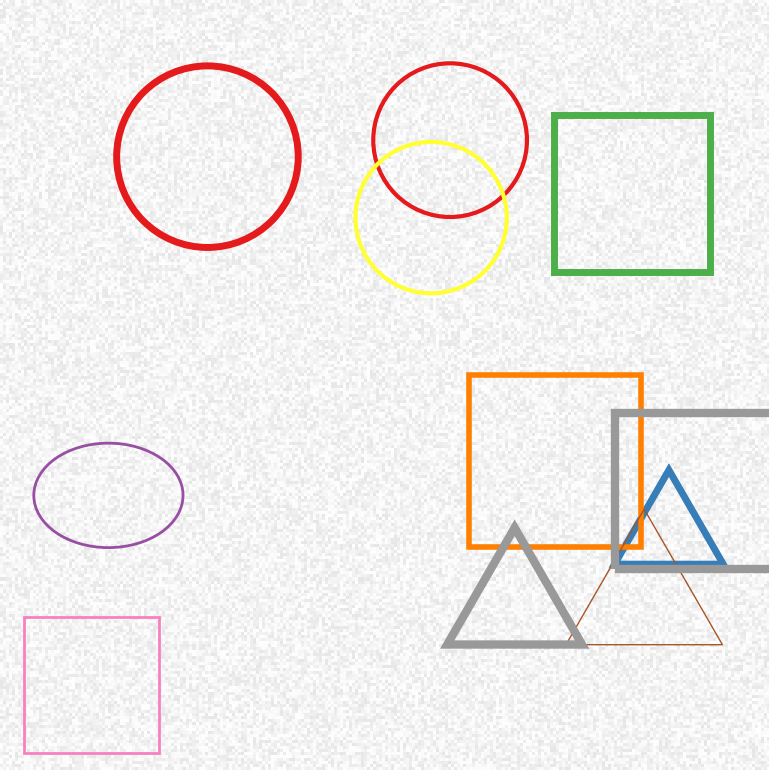[{"shape": "circle", "thickness": 2.5, "radius": 0.59, "center": [0.269, 0.797]}, {"shape": "circle", "thickness": 1.5, "radius": 0.5, "center": [0.585, 0.818]}, {"shape": "triangle", "thickness": 2.5, "radius": 0.41, "center": [0.869, 0.308]}, {"shape": "square", "thickness": 2.5, "radius": 0.51, "center": [0.821, 0.749]}, {"shape": "oval", "thickness": 1, "radius": 0.48, "center": [0.141, 0.357]}, {"shape": "square", "thickness": 2, "radius": 0.56, "center": [0.721, 0.401]}, {"shape": "circle", "thickness": 1.5, "radius": 0.49, "center": [0.56, 0.717]}, {"shape": "triangle", "thickness": 0.5, "radius": 0.59, "center": [0.837, 0.221]}, {"shape": "square", "thickness": 1, "radius": 0.44, "center": [0.119, 0.111]}, {"shape": "square", "thickness": 3, "radius": 0.51, "center": [0.9, 0.362]}, {"shape": "triangle", "thickness": 3, "radius": 0.51, "center": [0.668, 0.214]}]